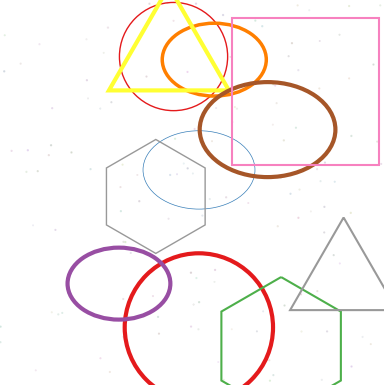[{"shape": "circle", "thickness": 3, "radius": 0.96, "center": [0.517, 0.149]}, {"shape": "circle", "thickness": 1, "radius": 0.7, "center": [0.451, 0.853]}, {"shape": "oval", "thickness": 0.5, "radius": 0.73, "center": [0.517, 0.559]}, {"shape": "hexagon", "thickness": 1.5, "radius": 0.9, "center": [0.73, 0.101]}, {"shape": "oval", "thickness": 3, "radius": 0.67, "center": [0.309, 0.263]}, {"shape": "oval", "thickness": 2.5, "radius": 0.68, "center": [0.557, 0.845]}, {"shape": "triangle", "thickness": 3, "radius": 0.9, "center": [0.439, 0.855]}, {"shape": "oval", "thickness": 3, "radius": 0.88, "center": [0.695, 0.663]}, {"shape": "square", "thickness": 1.5, "radius": 0.95, "center": [0.794, 0.763]}, {"shape": "hexagon", "thickness": 1, "radius": 0.74, "center": [0.405, 0.49]}, {"shape": "triangle", "thickness": 1.5, "radius": 0.8, "center": [0.892, 0.275]}]